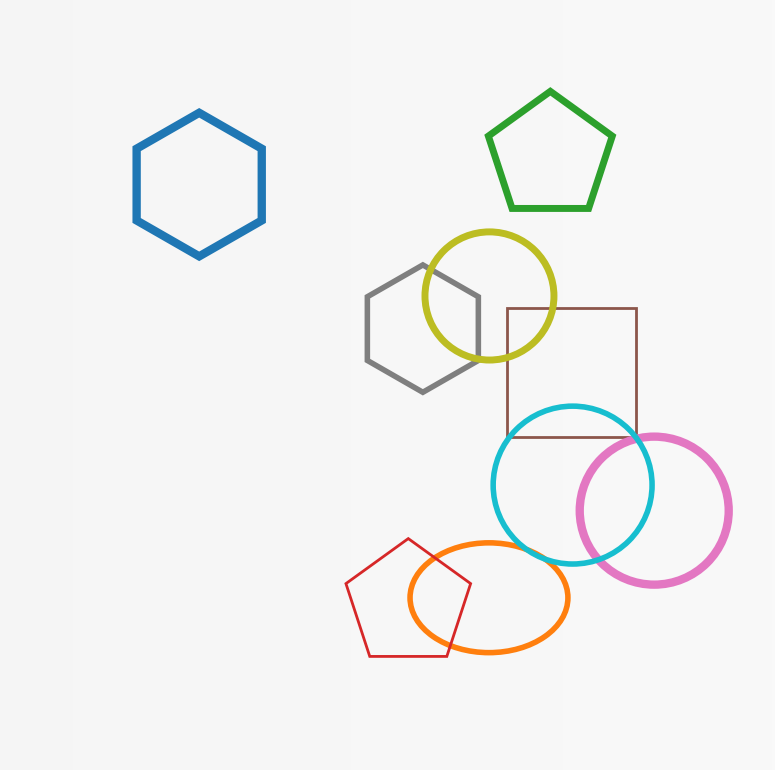[{"shape": "hexagon", "thickness": 3, "radius": 0.47, "center": [0.257, 0.76]}, {"shape": "oval", "thickness": 2, "radius": 0.51, "center": [0.631, 0.224]}, {"shape": "pentagon", "thickness": 2.5, "radius": 0.42, "center": [0.71, 0.797]}, {"shape": "pentagon", "thickness": 1, "radius": 0.42, "center": [0.527, 0.216]}, {"shape": "square", "thickness": 1, "radius": 0.42, "center": [0.738, 0.516]}, {"shape": "circle", "thickness": 3, "radius": 0.48, "center": [0.844, 0.337]}, {"shape": "hexagon", "thickness": 2, "radius": 0.41, "center": [0.546, 0.573]}, {"shape": "circle", "thickness": 2.5, "radius": 0.42, "center": [0.632, 0.616]}, {"shape": "circle", "thickness": 2, "radius": 0.51, "center": [0.739, 0.37]}]